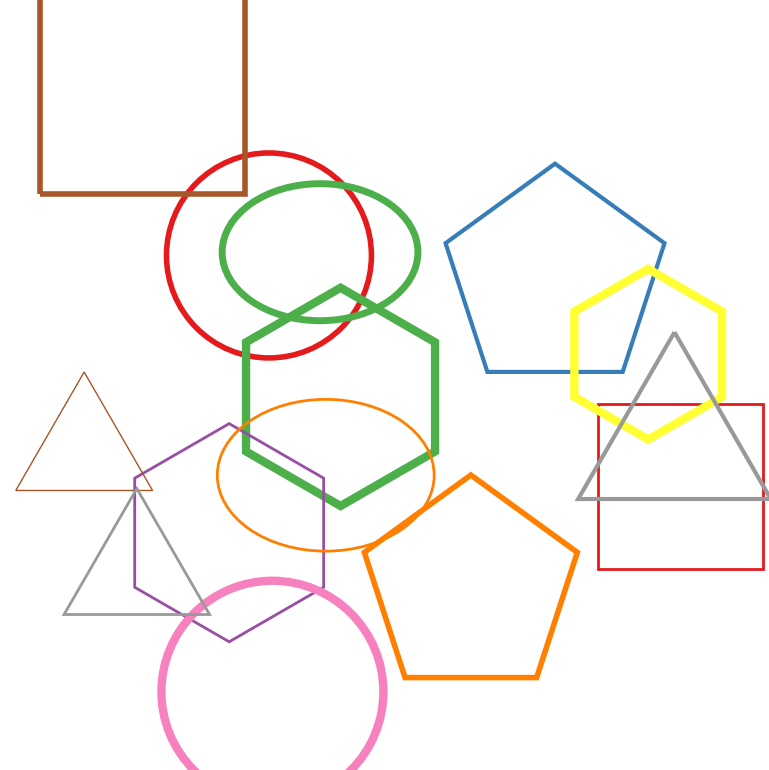[{"shape": "circle", "thickness": 2, "radius": 0.67, "center": [0.349, 0.668]}, {"shape": "square", "thickness": 1, "radius": 0.54, "center": [0.883, 0.368]}, {"shape": "pentagon", "thickness": 1.5, "radius": 0.75, "center": [0.721, 0.638]}, {"shape": "oval", "thickness": 2.5, "radius": 0.64, "center": [0.416, 0.672]}, {"shape": "hexagon", "thickness": 3, "radius": 0.71, "center": [0.442, 0.485]}, {"shape": "hexagon", "thickness": 1, "radius": 0.71, "center": [0.298, 0.308]}, {"shape": "oval", "thickness": 1, "radius": 0.7, "center": [0.423, 0.383]}, {"shape": "pentagon", "thickness": 2, "radius": 0.73, "center": [0.611, 0.238]}, {"shape": "hexagon", "thickness": 3, "radius": 0.55, "center": [0.842, 0.54]}, {"shape": "square", "thickness": 2, "radius": 0.67, "center": [0.185, 0.881]}, {"shape": "triangle", "thickness": 0.5, "radius": 0.51, "center": [0.109, 0.414]}, {"shape": "circle", "thickness": 3, "radius": 0.72, "center": [0.354, 0.102]}, {"shape": "triangle", "thickness": 1, "radius": 0.55, "center": [0.178, 0.256]}, {"shape": "triangle", "thickness": 1.5, "radius": 0.72, "center": [0.876, 0.424]}]